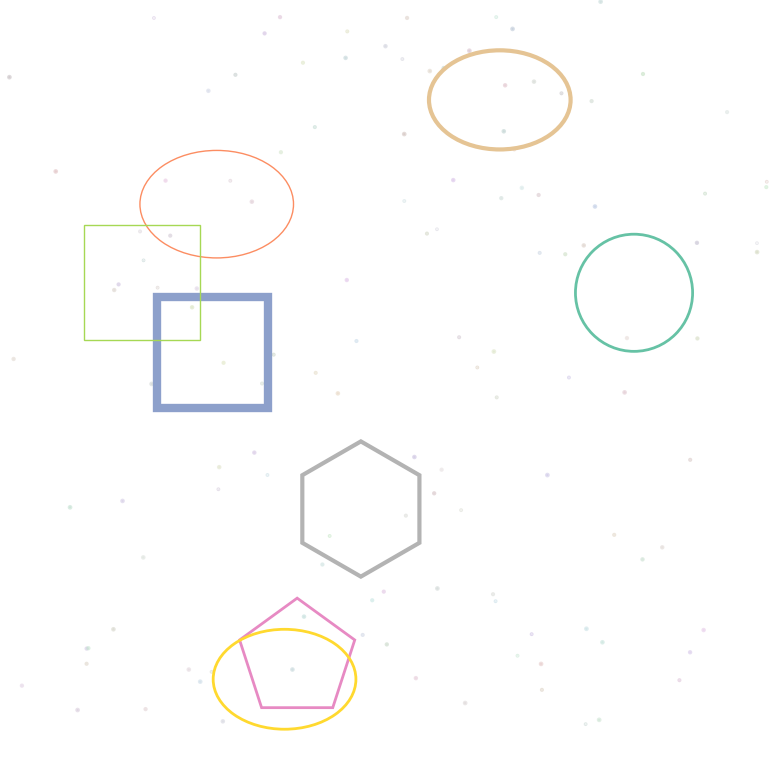[{"shape": "circle", "thickness": 1, "radius": 0.38, "center": [0.823, 0.62]}, {"shape": "oval", "thickness": 0.5, "radius": 0.5, "center": [0.281, 0.735]}, {"shape": "square", "thickness": 3, "radius": 0.36, "center": [0.276, 0.542]}, {"shape": "pentagon", "thickness": 1, "radius": 0.39, "center": [0.386, 0.145]}, {"shape": "square", "thickness": 0.5, "radius": 0.37, "center": [0.184, 0.633]}, {"shape": "oval", "thickness": 1, "radius": 0.46, "center": [0.37, 0.118]}, {"shape": "oval", "thickness": 1.5, "radius": 0.46, "center": [0.649, 0.87]}, {"shape": "hexagon", "thickness": 1.5, "radius": 0.44, "center": [0.469, 0.339]}]